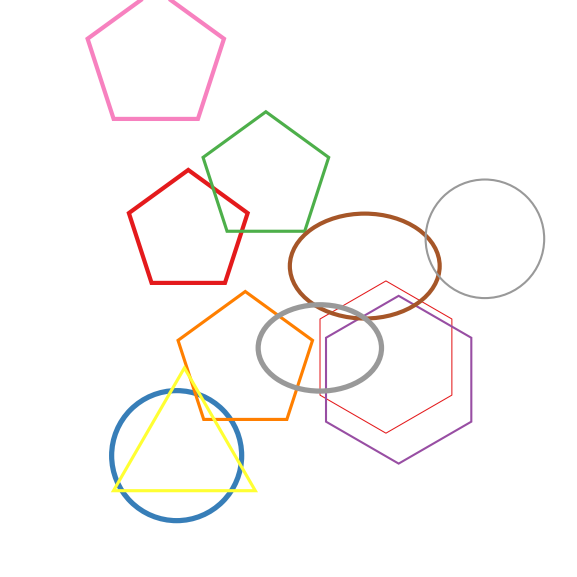[{"shape": "hexagon", "thickness": 0.5, "radius": 0.66, "center": [0.668, 0.381]}, {"shape": "pentagon", "thickness": 2, "radius": 0.54, "center": [0.326, 0.597]}, {"shape": "circle", "thickness": 2.5, "radius": 0.56, "center": [0.306, 0.21]}, {"shape": "pentagon", "thickness": 1.5, "radius": 0.57, "center": [0.46, 0.691]}, {"shape": "hexagon", "thickness": 1, "radius": 0.73, "center": [0.69, 0.342]}, {"shape": "pentagon", "thickness": 1.5, "radius": 0.61, "center": [0.425, 0.372]}, {"shape": "triangle", "thickness": 1.5, "radius": 0.71, "center": [0.319, 0.22]}, {"shape": "oval", "thickness": 2, "radius": 0.65, "center": [0.632, 0.538]}, {"shape": "pentagon", "thickness": 2, "radius": 0.62, "center": [0.27, 0.894]}, {"shape": "circle", "thickness": 1, "radius": 0.51, "center": [0.84, 0.586]}, {"shape": "oval", "thickness": 2.5, "radius": 0.53, "center": [0.554, 0.397]}]